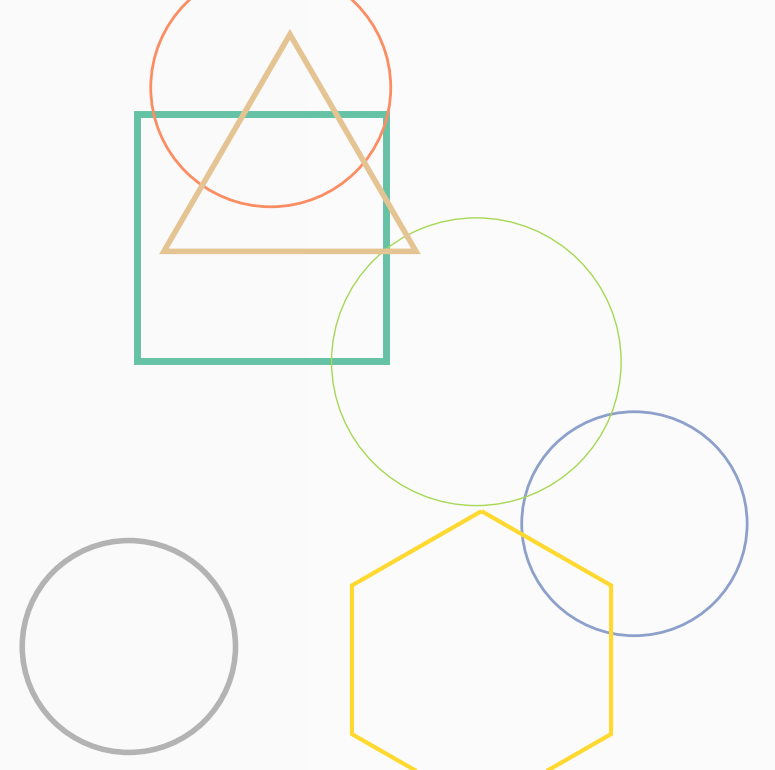[{"shape": "square", "thickness": 2.5, "radius": 0.8, "center": [0.337, 0.691]}, {"shape": "circle", "thickness": 1, "radius": 0.77, "center": [0.349, 0.886]}, {"shape": "circle", "thickness": 1, "radius": 0.73, "center": [0.819, 0.32]}, {"shape": "circle", "thickness": 0.5, "radius": 0.93, "center": [0.615, 0.53]}, {"shape": "hexagon", "thickness": 1.5, "radius": 0.97, "center": [0.621, 0.143]}, {"shape": "triangle", "thickness": 2, "radius": 0.94, "center": [0.374, 0.767]}, {"shape": "circle", "thickness": 2, "radius": 0.69, "center": [0.166, 0.16]}]